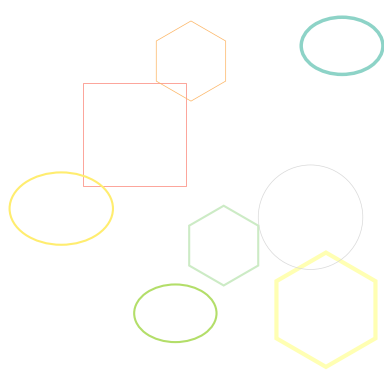[{"shape": "oval", "thickness": 2.5, "radius": 0.53, "center": [0.888, 0.881]}, {"shape": "hexagon", "thickness": 3, "radius": 0.74, "center": [0.847, 0.195]}, {"shape": "square", "thickness": 0.5, "radius": 0.67, "center": [0.35, 0.65]}, {"shape": "hexagon", "thickness": 0.5, "radius": 0.52, "center": [0.496, 0.841]}, {"shape": "oval", "thickness": 1.5, "radius": 0.53, "center": [0.455, 0.186]}, {"shape": "circle", "thickness": 0.5, "radius": 0.68, "center": [0.807, 0.436]}, {"shape": "hexagon", "thickness": 1.5, "radius": 0.52, "center": [0.581, 0.362]}, {"shape": "oval", "thickness": 1.5, "radius": 0.67, "center": [0.159, 0.458]}]